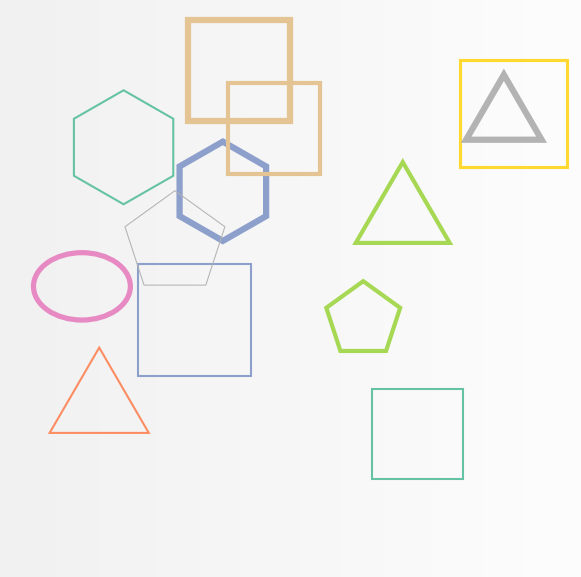[{"shape": "square", "thickness": 1, "radius": 0.39, "center": [0.718, 0.247]}, {"shape": "hexagon", "thickness": 1, "radius": 0.49, "center": [0.213, 0.744]}, {"shape": "triangle", "thickness": 1, "radius": 0.49, "center": [0.171, 0.299]}, {"shape": "square", "thickness": 1, "radius": 0.49, "center": [0.335, 0.445]}, {"shape": "hexagon", "thickness": 3, "radius": 0.43, "center": [0.383, 0.668]}, {"shape": "oval", "thickness": 2.5, "radius": 0.42, "center": [0.141, 0.503]}, {"shape": "pentagon", "thickness": 2, "radius": 0.33, "center": [0.625, 0.445]}, {"shape": "triangle", "thickness": 2, "radius": 0.47, "center": [0.693, 0.625]}, {"shape": "square", "thickness": 1.5, "radius": 0.46, "center": [0.884, 0.803]}, {"shape": "square", "thickness": 3, "radius": 0.44, "center": [0.411, 0.877]}, {"shape": "square", "thickness": 2, "radius": 0.39, "center": [0.472, 0.776]}, {"shape": "triangle", "thickness": 3, "radius": 0.37, "center": [0.867, 0.795]}, {"shape": "pentagon", "thickness": 0.5, "radius": 0.45, "center": [0.301, 0.579]}]